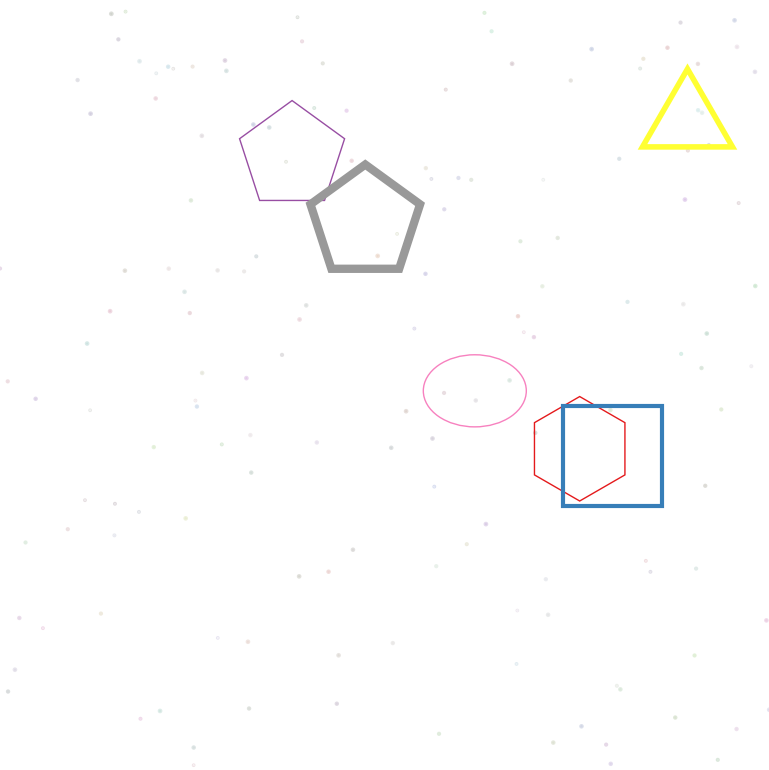[{"shape": "hexagon", "thickness": 0.5, "radius": 0.34, "center": [0.753, 0.417]}, {"shape": "square", "thickness": 1.5, "radius": 0.32, "center": [0.796, 0.408]}, {"shape": "pentagon", "thickness": 0.5, "radius": 0.36, "center": [0.379, 0.798]}, {"shape": "triangle", "thickness": 2, "radius": 0.34, "center": [0.893, 0.843]}, {"shape": "oval", "thickness": 0.5, "radius": 0.33, "center": [0.617, 0.492]}, {"shape": "pentagon", "thickness": 3, "radius": 0.37, "center": [0.474, 0.711]}]